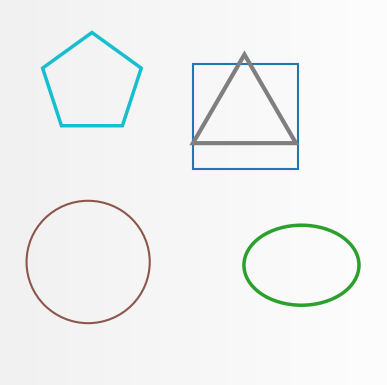[{"shape": "square", "thickness": 1.5, "radius": 0.68, "center": [0.634, 0.698]}, {"shape": "oval", "thickness": 2.5, "radius": 0.74, "center": [0.778, 0.311]}, {"shape": "circle", "thickness": 1.5, "radius": 0.79, "center": [0.227, 0.32]}, {"shape": "triangle", "thickness": 3, "radius": 0.77, "center": [0.631, 0.705]}, {"shape": "pentagon", "thickness": 2.5, "radius": 0.67, "center": [0.237, 0.782]}]